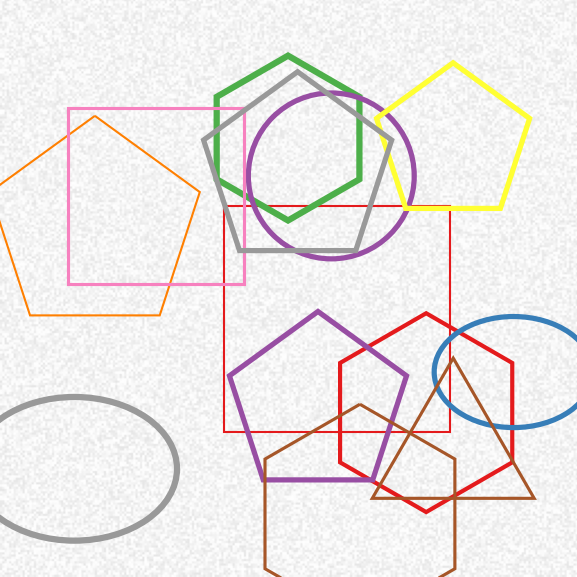[{"shape": "hexagon", "thickness": 2, "radius": 0.86, "center": [0.738, 0.285]}, {"shape": "square", "thickness": 1, "radius": 0.98, "center": [0.584, 0.447]}, {"shape": "oval", "thickness": 2.5, "radius": 0.69, "center": [0.889, 0.355]}, {"shape": "hexagon", "thickness": 3, "radius": 0.71, "center": [0.499, 0.76]}, {"shape": "pentagon", "thickness": 2.5, "radius": 0.81, "center": [0.551, 0.299]}, {"shape": "circle", "thickness": 2.5, "radius": 0.72, "center": [0.574, 0.695]}, {"shape": "pentagon", "thickness": 1, "radius": 0.96, "center": [0.164, 0.608]}, {"shape": "pentagon", "thickness": 2.5, "radius": 0.7, "center": [0.785, 0.751]}, {"shape": "triangle", "thickness": 1.5, "radius": 0.81, "center": [0.785, 0.217]}, {"shape": "hexagon", "thickness": 1.5, "radius": 0.95, "center": [0.623, 0.109]}, {"shape": "square", "thickness": 1.5, "radius": 0.76, "center": [0.27, 0.659]}, {"shape": "oval", "thickness": 3, "radius": 0.89, "center": [0.129, 0.187]}, {"shape": "pentagon", "thickness": 2.5, "radius": 0.86, "center": [0.515, 0.704]}]